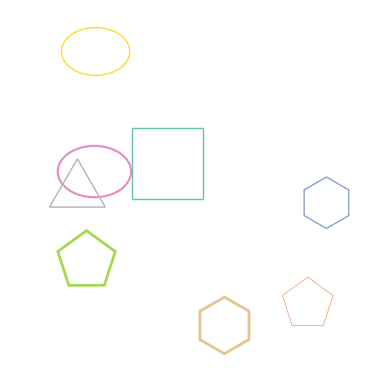[{"shape": "square", "thickness": 1, "radius": 0.46, "center": [0.435, 0.576]}, {"shape": "pentagon", "thickness": 0.5, "radius": 0.35, "center": [0.799, 0.211]}, {"shape": "hexagon", "thickness": 1, "radius": 0.33, "center": [0.848, 0.473]}, {"shape": "oval", "thickness": 1.5, "radius": 0.48, "center": [0.245, 0.554]}, {"shape": "pentagon", "thickness": 2, "radius": 0.39, "center": [0.225, 0.322]}, {"shape": "oval", "thickness": 1, "radius": 0.44, "center": [0.248, 0.866]}, {"shape": "hexagon", "thickness": 2, "radius": 0.37, "center": [0.583, 0.155]}, {"shape": "triangle", "thickness": 1, "radius": 0.42, "center": [0.201, 0.504]}]